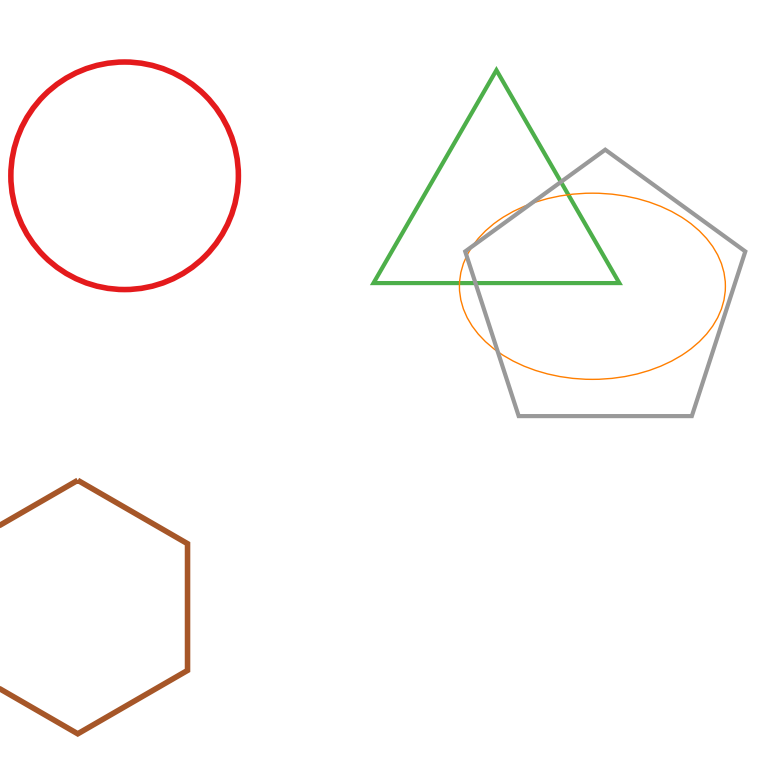[{"shape": "circle", "thickness": 2, "radius": 0.74, "center": [0.162, 0.772]}, {"shape": "triangle", "thickness": 1.5, "radius": 0.92, "center": [0.645, 0.725]}, {"shape": "oval", "thickness": 0.5, "radius": 0.86, "center": [0.769, 0.628]}, {"shape": "hexagon", "thickness": 2, "radius": 0.82, "center": [0.101, 0.212]}, {"shape": "pentagon", "thickness": 1.5, "radius": 0.96, "center": [0.786, 0.614]}]